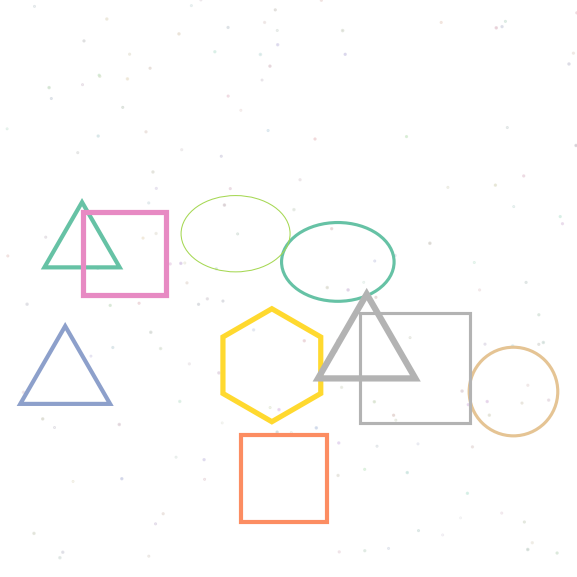[{"shape": "triangle", "thickness": 2, "radius": 0.38, "center": [0.142, 0.574]}, {"shape": "oval", "thickness": 1.5, "radius": 0.49, "center": [0.585, 0.546]}, {"shape": "square", "thickness": 2, "radius": 0.37, "center": [0.492, 0.171]}, {"shape": "triangle", "thickness": 2, "radius": 0.45, "center": [0.113, 0.345]}, {"shape": "square", "thickness": 2.5, "radius": 0.36, "center": [0.215, 0.56]}, {"shape": "oval", "thickness": 0.5, "radius": 0.47, "center": [0.408, 0.594]}, {"shape": "hexagon", "thickness": 2.5, "radius": 0.49, "center": [0.471, 0.367]}, {"shape": "circle", "thickness": 1.5, "radius": 0.38, "center": [0.889, 0.321]}, {"shape": "triangle", "thickness": 3, "radius": 0.49, "center": [0.635, 0.393]}, {"shape": "square", "thickness": 1.5, "radius": 0.47, "center": [0.719, 0.362]}]